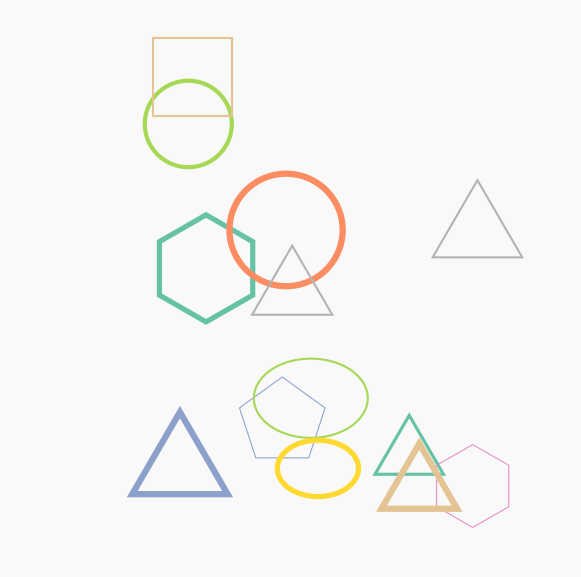[{"shape": "triangle", "thickness": 1.5, "radius": 0.34, "center": [0.704, 0.212]}, {"shape": "hexagon", "thickness": 2.5, "radius": 0.46, "center": [0.355, 0.534]}, {"shape": "circle", "thickness": 3, "radius": 0.49, "center": [0.492, 0.601]}, {"shape": "triangle", "thickness": 3, "radius": 0.47, "center": [0.31, 0.191]}, {"shape": "pentagon", "thickness": 0.5, "radius": 0.39, "center": [0.486, 0.269]}, {"shape": "hexagon", "thickness": 0.5, "radius": 0.36, "center": [0.813, 0.158]}, {"shape": "oval", "thickness": 1, "radius": 0.49, "center": [0.535, 0.31]}, {"shape": "circle", "thickness": 2, "radius": 0.37, "center": [0.324, 0.785]}, {"shape": "oval", "thickness": 2.5, "radius": 0.35, "center": [0.547, 0.188]}, {"shape": "square", "thickness": 1, "radius": 0.34, "center": [0.331, 0.866]}, {"shape": "triangle", "thickness": 3, "radius": 0.38, "center": [0.721, 0.156]}, {"shape": "triangle", "thickness": 1, "radius": 0.45, "center": [0.821, 0.598]}, {"shape": "triangle", "thickness": 1, "radius": 0.4, "center": [0.503, 0.494]}]